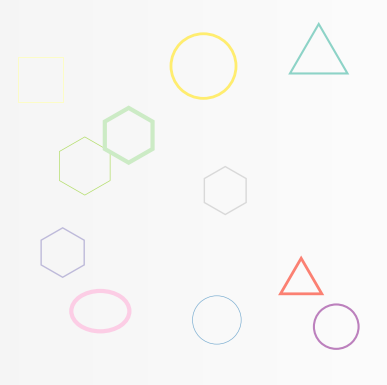[{"shape": "triangle", "thickness": 1.5, "radius": 0.43, "center": [0.823, 0.852]}, {"shape": "square", "thickness": 0.5, "radius": 0.29, "center": [0.104, 0.794]}, {"shape": "hexagon", "thickness": 1, "radius": 0.32, "center": [0.162, 0.344]}, {"shape": "triangle", "thickness": 2, "radius": 0.31, "center": [0.777, 0.268]}, {"shape": "circle", "thickness": 0.5, "radius": 0.31, "center": [0.56, 0.169]}, {"shape": "hexagon", "thickness": 0.5, "radius": 0.38, "center": [0.219, 0.569]}, {"shape": "oval", "thickness": 3, "radius": 0.37, "center": [0.259, 0.192]}, {"shape": "hexagon", "thickness": 1, "radius": 0.31, "center": [0.581, 0.505]}, {"shape": "circle", "thickness": 1.5, "radius": 0.29, "center": [0.868, 0.152]}, {"shape": "hexagon", "thickness": 3, "radius": 0.36, "center": [0.332, 0.649]}, {"shape": "circle", "thickness": 2, "radius": 0.42, "center": [0.525, 0.828]}]